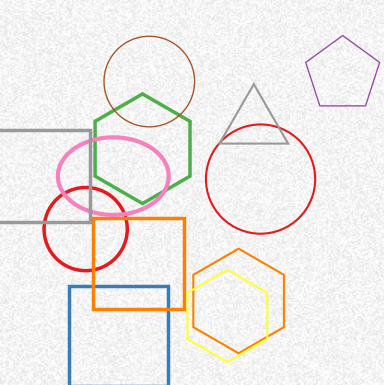[{"shape": "circle", "thickness": 2.5, "radius": 0.54, "center": [0.223, 0.405]}, {"shape": "circle", "thickness": 1.5, "radius": 0.71, "center": [0.677, 0.535]}, {"shape": "square", "thickness": 2.5, "radius": 0.65, "center": [0.308, 0.127]}, {"shape": "hexagon", "thickness": 2.5, "radius": 0.71, "center": [0.37, 0.614]}, {"shape": "pentagon", "thickness": 1, "radius": 0.5, "center": [0.89, 0.807]}, {"shape": "square", "thickness": 2.5, "radius": 0.59, "center": [0.36, 0.317]}, {"shape": "hexagon", "thickness": 1.5, "radius": 0.68, "center": [0.62, 0.218]}, {"shape": "hexagon", "thickness": 1.5, "radius": 0.6, "center": [0.591, 0.179]}, {"shape": "circle", "thickness": 1, "radius": 0.59, "center": [0.388, 0.788]}, {"shape": "oval", "thickness": 3, "radius": 0.72, "center": [0.294, 0.543]}, {"shape": "triangle", "thickness": 1.5, "radius": 0.51, "center": [0.659, 0.679]}, {"shape": "square", "thickness": 2.5, "radius": 0.6, "center": [0.113, 0.542]}]